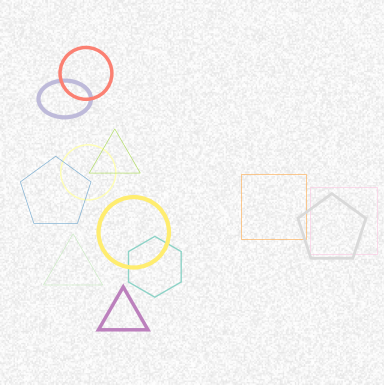[{"shape": "hexagon", "thickness": 1, "radius": 0.4, "center": [0.402, 0.307]}, {"shape": "circle", "thickness": 1, "radius": 0.36, "center": [0.229, 0.552]}, {"shape": "oval", "thickness": 3, "radius": 0.34, "center": [0.168, 0.743]}, {"shape": "circle", "thickness": 2.5, "radius": 0.34, "center": [0.223, 0.809]}, {"shape": "pentagon", "thickness": 0.5, "radius": 0.48, "center": [0.145, 0.498]}, {"shape": "square", "thickness": 0.5, "radius": 0.42, "center": [0.71, 0.463]}, {"shape": "triangle", "thickness": 0.5, "radius": 0.38, "center": [0.298, 0.589]}, {"shape": "square", "thickness": 0.5, "radius": 0.44, "center": [0.892, 0.427]}, {"shape": "pentagon", "thickness": 2, "radius": 0.46, "center": [0.862, 0.404]}, {"shape": "triangle", "thickness": 2.5, "radius": 0.37, "center": [0.32, 0.18]}, {"shape": "triangle", "thickness": 0.5, "radius": 0.44, "center": [0.19, 0.304]}, {"shape": "circle", "thickness": 3, "radius": 0.46, "center": [0.347, 0.397]}]